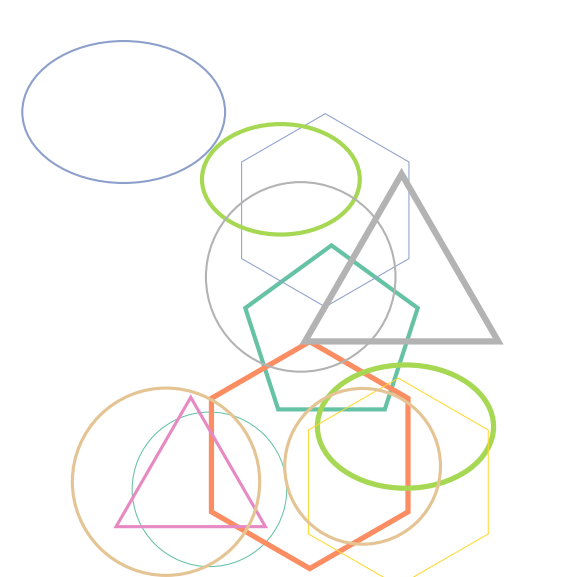[{"shape": "circle", "thickness": 0.5, "radius": 0.67, "center": [0.363, 0.152]}, {"shape": "pentagon", "thickness": 2, "radius": 0.79, "center": [0.574, 0.417]}, {"shape": "hexagon", "thickness": 2.5, "radius": 0.98, "center": [0.536, 0.211]}, {"shape": "oval", "thickness": 1, "radius": 0.88, "center": [0.214, 0.805]}, {"shape": "hexagon", "thickness": 0.5, "radius": 0.84, "center": [0.563, 0.635]}, {"shape": "triangle", "thickness": 1.5, "radius": 0.75, "center": [0.33, 0.162]}, {"shape": "oval", "thickness": 2, "radius": 0.68, "center": [0.486, 0.689]}, {"shape": "oval", "thickness": 2.5, "radius": 0.76, "center": [0.702, 0.26]}, {"shape": "hexagon", "thickness": 0.5, "radius": 0.9, "center": [0.69, 0.165]}, {"shape": "circle", "thickness": 1.5, "radius": 0.81, "center": [0.287, 0.165]}, {"shape": "circle", "thickness": 1.5, "radius": 0.67, "center": [0.628, 0.192]}, {"shape": "triangle", "thickness": 3, "radius": 0.97, "center": [0.695, 0.505]}, {"shape": "circle", "thickness": 1, "radius": 0.82, "center": [0.521, 0.52]}]